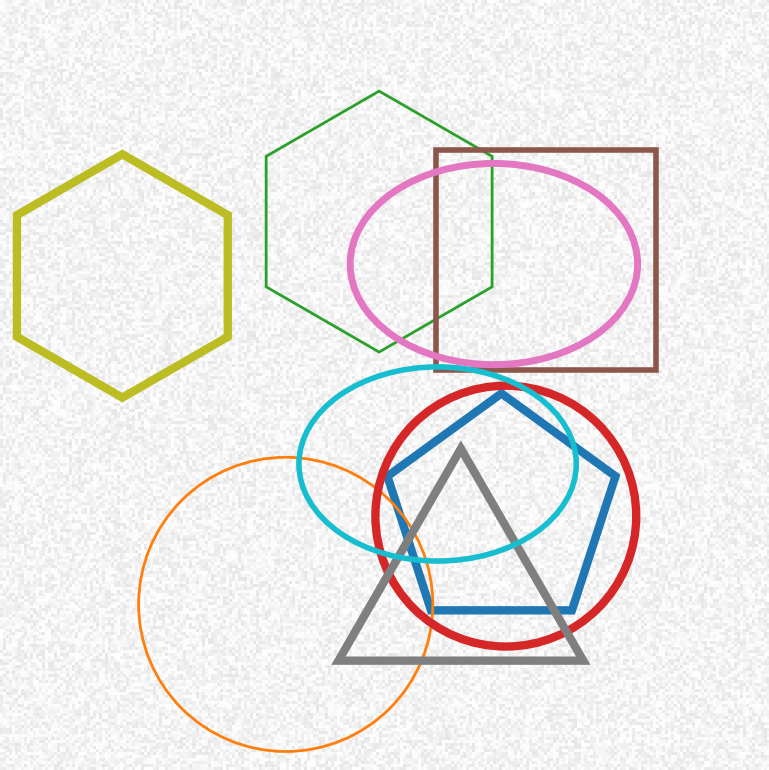[{"shape": "pentagon", "thickness": 3, "radius": 0.78, "center": [0.651, 0.333]}, {"shape": "circle", "thickness": 1, "radius": 0.96, "center": [0.371, 0.215]}, {"shape": "hexagon", "thickness": 1, "radius": 0.85, "center": [0.492, 0.712]}, {"shape": "circle", "thickness": 3, "radius": 0.85, "center": [0.657, 0.33]}, {"shape": "square", "thickness": 2, "radius": 0.71, "center": [0.709, 0.662]}, {"shape": "oval", "thickness": 2.5, "radius": 0.93, "center": [0.641, 0.657]}, {"shape": "triangle", "thickness": 3, "radius": 0.92, "center": [0.599, 0.234]}, {"shape": "hexagon", "thickness": 3, "radius": 0.79, "center": [0.159, 0.642]}, {"shape": "oval", "thickness": 2, "radius": 0.9, "center": [0.568, 0.397]}]